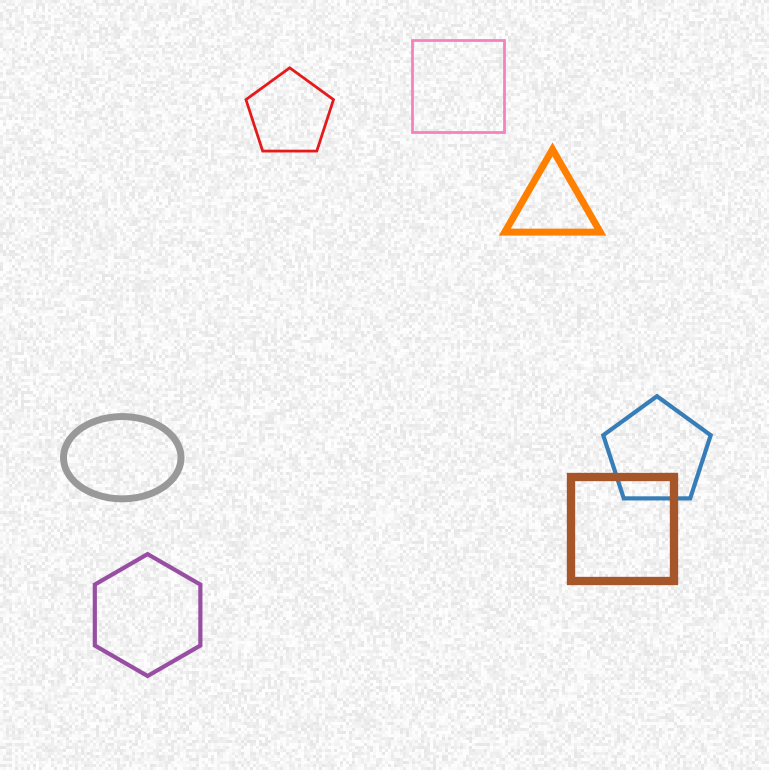[{"shape": "pentagon", "thickness": 1, "radius": 0.3, "center": [0.376, 0.852]}, {"shape": "pentagon", "thickness": 1.5, "radius": 0.37, "center": [0.853, 0.412]}, {"shape": "hexagon", "thickness": 1.5, "radius": 0.4, "center": [0.192, 0.201]}, {"shape": "triangle", "thickness": 2.5, "radius": 0.36, "center": [0.718, 0.734]}, {"shape": "square", "thickness": 3, "radius": 0.34, "center": [0.808, 0.313]}, {"shape": "square", "thickness": 1, "radius": 0.3, "center": [0.595, 0.888]}, {"shape": "oval", "thickness": 2.5, "radius": 0.38, "center": [0.159, 0.406]}]